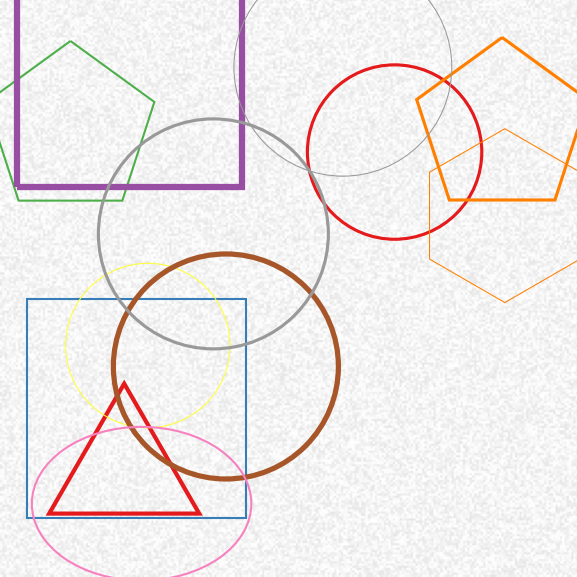[{"shape": "triangle", "thickness": 2, "radius": 0.75, "center": [0.215, 0.185]}, {"shape": "circle", "thickness": 1.5, "radius": 0.76, "center": [0.683, 0.736]}, {"shape": "square", "thickness": 1, "radius": 0.95, "center": [0.236, 0.291]}, {"shape": "pentagon", "thickness": 1, "radius": 0.76, "center": [0.122, 0.775]}, {"shape": "square", "thickness": 3, "radius": 0.97, "center": [0.224, 0.87]}, {"shape": "hexagon", "thickness": 0.5, "radius": 0.75, "center": [0.874, 0.626]}, {"shape": "pentagon", "thickness": 1.5, "radius": 0.78, "center": [0.869, 0.779]}, {"shape": "circle", "thickness": 0.5, "radius": 0.71, "center": [0.256, 0.401]}, {"shape": "circle", "thickness": 2.5, "radius": 0.97, "center": [0.391, 0.365]}, {"shape": "oval", "thickness": 1, "radius": 0.95, "center": [0.245, 0.127]}, {"shape": "circle", "thickness": 0.5, "radius": 0.94, "center": [0.594, 0.883]}, {"shape": "circle", "thickness": 1.5, "radius": 1.0, "center": [0.369, 0.594]}]